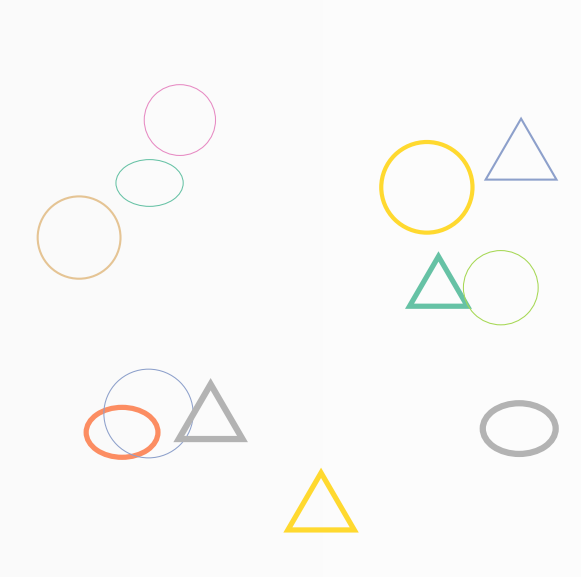[{"shape": "oval", "thickness": 0.5, "radius": 0.29, "center": [0.257, 0.682]}, {"shape": "triangle", "thickness": 2.5, "radius": 0.29, "center": [0.754, 0.498]}, {"shape": "oval", "thickness": 2.5, "radius": 0.31, "center": [0.21, 0.251]}, {"shape": "circle", "thickness": 0.5, "radius": 0.38, "center": [0.255, 0.283]}, {"shape": "triangle", "thickness": 1, "radius": 0.35, "center": [0.896, 0.723]}, {"shape": "circle", "thickness": 0.5, "radius": 0.31, "center": [0.309, 0.791]}, {"shape": "circle", "thickness": 0.5, "radius": 0.32, "center": [0.862, 0.501]}, {"shape": "triangle", "thickness": 2.5, "radius": 0.33, "center": [0.552, 0.114]}, {"shape": "circle", "thickness": 2, "radius": 0.39, "center": [0.734, 0.675]}, {"shape": "circle", "thickness": 1, "radius": 0.36, "center": [0.136, 0.588]}, {"shape": "oval", "thickness": 3, "radius": 0.31, "center": [0.893, 0.257]}, {"shape": "triangle", "thickness": 3, "radius": 0.32, "center": [0.362, 0.271]}]